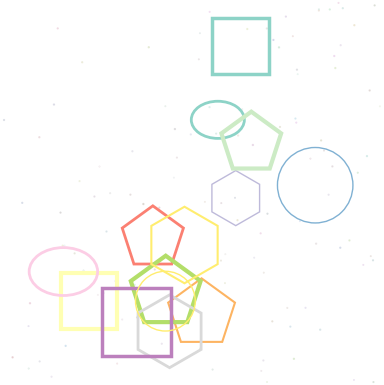[{"shape": "oval", "thickness": 2, "radius": 0.34, "center": [0.566, 0.689]}, {"shape": "square", "thickness": 2.5, "radius": 0.37, "center": [0.625, 0.881]}, {"shape": "square", "thickness": 3, "radius": 0.37, "center": [0.23, 0.218]}, {"shape": "hexagon", "thickness": 1, "radius": 0.36, "center": [0.612, 0.485]}, {"shape": "pentagon", "thickness": 2, "radius": 0.42, "center": [0.397, 0.382]}, {"shape": "circle", "thickness": 1, "radius": 0.49, "center": [0.819, 0.519]}, {"shape": "pentagon", "thickness": 1.5, "radius": 0.46, "center": [0.524, 0.186]}, {"shape": "pentagon", "thickness": 3, "radius": 0.48, "center": [0.43, 0.24]}, {"shape": "oval", "thickness": 2, "radius": 0.44, "center": [0.165, 0.295]}, {"shape": "hexagon", "thickness": 2, "radius": 0.47, "center": [0.44, 0.14]}, {"shape": "square", "thickness": 2.5, "radius": 0.44, "center": [0.354, 0.164]}, {"shape": "pentagon", "thickness": 3, "radius": 0.41, "center": [0.653, 0.628]}, {"shape": "hexagon", "thickness": 1.5, "radius": 0.5, "center": [0.479, 0.364]}, {"shape": "circle", "thickness": 1, "radius": 0.39, "center": [0.43, 0.218]}]